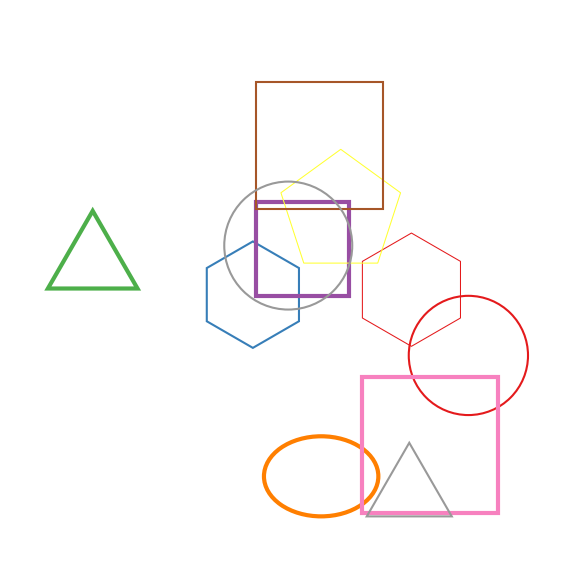[{"shape": "hexagon", "thickness": 0.5, "radius": 0.49, "center": [0.712, 0.498]}, {"shape": "circle", "thickness": 1, "radius": 0.52, "center": [0.811, 0.384]}, {"shape": "hexagon", "thickness": 1, "radius": 0.46, "center": [0.438, 0.489]}, {"shape": "triangle", "thickness": 2, "radius": 0.45, "center": [0.161, 0.544]}, {"shape": "square", "thickness": 2, "radius": 0.41, "center": [0.524, 0.568]}, {"shape": "oval", "thickness": 2, "radius": 0.5, "center": [0.556, 0.174]}, {"shape": "pentagon", "thickness": 0.5, "radius": 0.54, "center": [0.59, 0.632]}, {"shape": "square", "thickness": 1, "radius": 0.55, "center": [0.553, 0.747]}, {"shape": "square", "thickness": 2, "radius": 0.59, "center": [0.745, 0.228]}, {"shape": "circle", "thickness": 1, "radius": 0.55, "center": [0.499, 0.574]}, {"shape": "triangle", "thickness": 1, "radius": 0.42, "center": [0.709, 0.147]}]